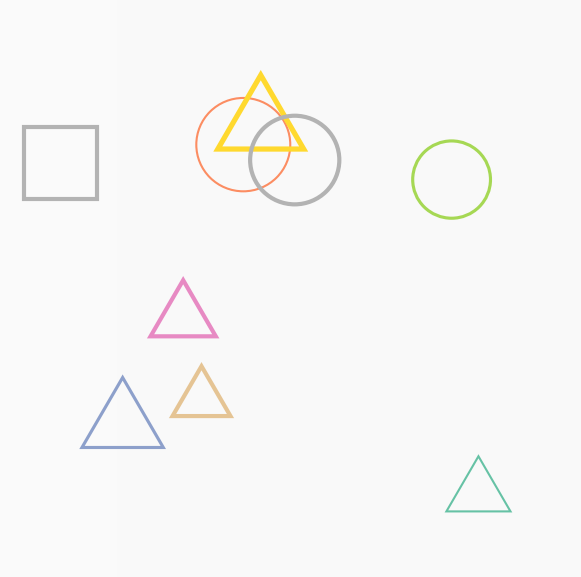[{"shape": "triangle", "thickness": 1, "radius": 0.32, "center": [0.823, 0.145]}, {"shape": "circle", "thickness": 1, "radius": 0.4, "center": [0.419, 0.749]}, {"shape": "triangle", "thickness": 1.5, "radius": 0.4, "center": [0.211, 0.265]}, {"shape": "triangle", "thickness": 2, "radius": 0.32, "center": [0.315, 0.449]}, {"shape": "circle", "thickness": 1.5, "radius": 0.33, "center": [0.777, 0.688]}, {"shape": "triangle", "thickness": 2.5, "radius": 0.43, "center": [0.449, 0.784]}, {"shape": "triangle", "thickness": 2, "radius": 0.29, "center": [0.347, 0.307]}, {"shape": "square", "thickness": 2, "radius": 0.31, "center": [0.104, 0.717]}, {"shape": "circle", "thickness": 2, "radius": 0.38, "center": [0.507, 0.722]}]